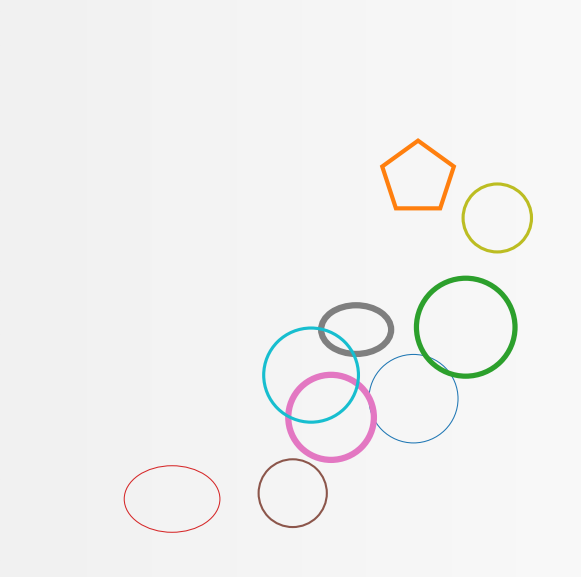[{"shape": "circle", "thickness": 0.5, "radius": 0.38, "center": [0.711, 0.309]}, {"shape": "pentagon", "thickness": 2, "radius": 0.32, "center": [0.719, 0.691]}, {"shape": "circle", "thickness": 2.5, "radius": 0.42, "center": [0.801, 0.433]}, {"shape": "oval", "thickness": 0.5, "radius": 0.41, "center": [0.296, 0.135]}, {"shape": "circle", "thickness": 1, "radius": 0.29, "center": [0.504, 0.145]}, {"shape": "circle", "thickness": 3, "radius": 0.37, "center": [0.57, 0.276]}, {"shape": "oval", "thickness": 3, "radius": 0.3, "center": [0.613, 0.428]}, {"shape": "circle", "thickness": 1.5, "radius": 0.29, "center": [0.856, 0.622]}, {"shape": "circle", "thickness": 1.5, "radius": 0.41, "center": [0.535, 0.35]}]